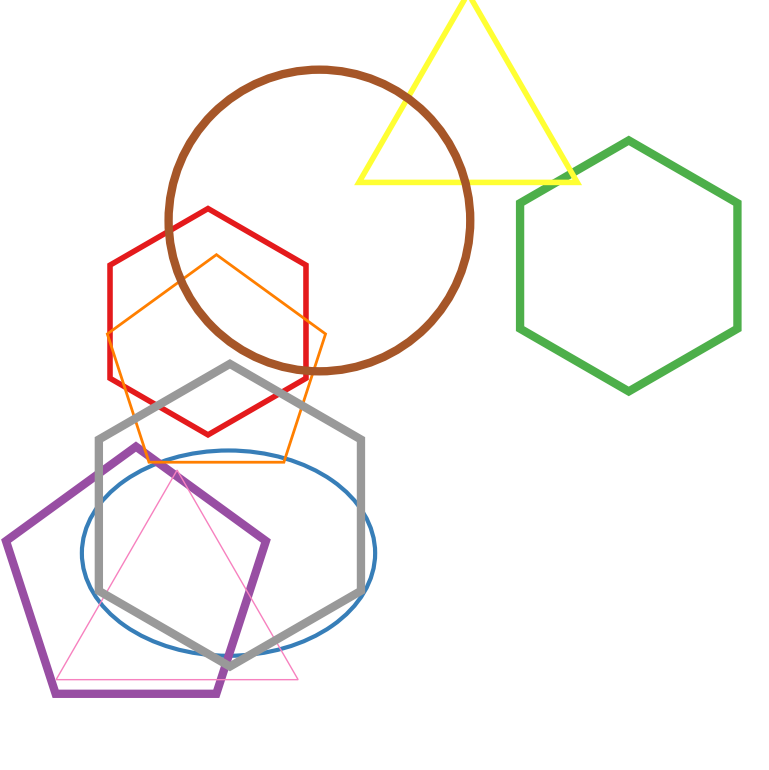[{"shape": "hexagon", "thickness": 2, "radius": 0.73, "center": [0.27, 0.582]}, {"shape": "oval", "thickness": 1.5, "radius": 0.95, "center": [0.297, 0.282]}, {"shape": "hexagon", "thickness": 3, "radius": 0.81, "center": [0.817, 0.655]}, {"shape": "pentagon", "thickness": 3, "radius": 0.89, "center": [0.177, 0.243]}, {"shape": "pentagon", "thickness": 1, "radius": 0.74, "center": [0.281, 0.52]}, {"shape": "triangle", "thickness": 2, "radius": 0.82, "center": [0.608, 0.845]}, {"shape": "circle", "thickness": 3, "radius": 0.98, "center": [0.415, 0.714]}, {"shape": "triangle", "thickness": 0.5, "radius": 0.91, "center": [0.23, 0.208]}, {"shape": "hexagon", "thickness": 3, "radius": 0.98, "center": [0.299, 0.331]}]